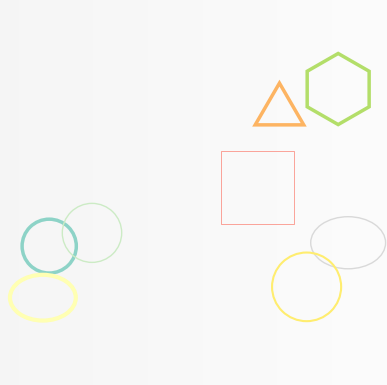[{"shape": "circle", "thickness": 2.5, "radius": 0.35, "center": [0.127, 0.361]}, {"shape": "oval", "thickness": 3, "radius": 0.42, "center": [0.111, 0.227]}, {"shape": "square", "thickness": 0.5, "radius": 0.47, "center": [0.665, 0.512]}, {"shape": "triangle", "thickness": 2.5, "radius": 0.36, "center": [0.721, 0.712]}, {"shape": "hexagon", "thickness": 2.5, "radius": 0.46, "center": [0.873, 0.769]}, {"shape": "oval", "thickness": 1, "radius": 0.48, "center": [0.898, 0.37]}, {"shape": "circle", "thickness": 1, "radius": 0.38, "center": [0.237, 0.395]}, {"shape": "circle", "thickness": 1.5, "radius": 0.45, "center": [0.791, 0.255]}]